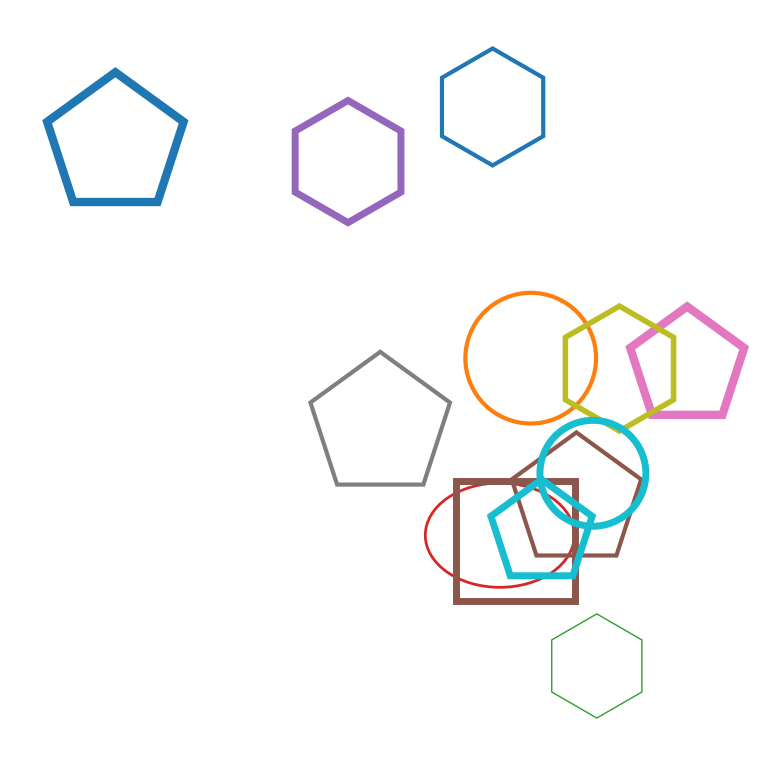[{"shape": "hexagon", "thickness": 1.5, "radius": 0.38, "center": [0.64, 0.861]}, {"shape": "pentagon", "thickness": 3, "radius": 0.47, "center": [0.15, 0.813]}, {"shape": "circle", "thickness": 1.5, "radius": 0.42, "center": [0.689, 0.535]}, {"shape": "hexagon", "thickness": 0.5, "radius": 0.34, "center": [0.775, 0.135]}, {"shape": "oval", "thickness": 1, "radius": 0.48, "center": [0.649, 0.305]}, {"shape": "hexagon", "thickness": 2.5, "radius": 0.4, "center": [0.452, 0.79]}, {"shape": "square", "thickness": 2.5, "radius": 0.39, "center": [0.67, 0.297]}, {"shape": "pentagon", "thickness": 1.5, "radius": 0.44, "center": [0.749, 0.35]}, {"shape": "pentagon", "thickness": 3, "radius": 0.39, "center": [0.892, 0.524]}, {"shape": "pentagon", "thickness": 1.5, "radius": 0.48, "center": [0.494, 0.448]}, {"shape": "hexagon", "thickness": 2, "radius": 0.41, "center": [0.805, 0.521]}, {"shape": "circle", "thickness": 2.5, "radius": 0.34, "center": [0.77, 0.385]}, {"shape": "pentagon", "thickness": 2.5, "radius": 0.35, "center": [0.703, 0.308]}]